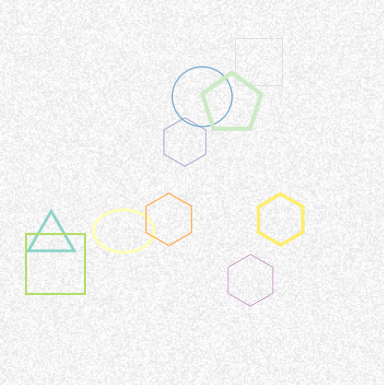[{"shape": "triangle", "thickness": 2, "radius": 0.34, "center": [0.133, 0.383]}, {"shape": "oval", "thickness": 2, "radius": 0.39, "center": [0.321, 0.4]}, {"shape": "hexagon", "thickness": 1, "radius": 0.31, "center": [0.48, 0.631]}, {"shape": "circle", "thickness": 1, "radius": 0.39, "center": [0.525, 0.749]}, {"shape": "hexagon", "thickness": 1, "radius": 0.34, "center": [0.438, 0.43]}, {"shape": "square", "thickness": 1.5, "radius": 0.39, "center": [0.144, 0.314]}, {"shape": "square", "thickness": 0.5, "radius": 0.31, "center": [0.671, 0.84]}, {"shape": "hexagon", "thickness": 0.5, "radius": 0.34, "center": [0.651, 0.272]}, {"shape": "pentagon", "thickness": 3, "radius": 0.4, "center": [0.602, 0.731]}, {"shape": "hexagon", "thickness": 2.5, "radius": 0.33, "center": [0.729, 0.43]}]